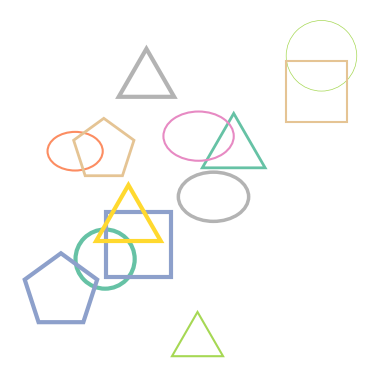[{"shape": "circle", "thickness": 3, "radius": 0.38, "center": [0.273, 0.327]}, {"shape": "triangle", "thickness": 2, "radius": 0.47, "center": [0.607, 0.611]}, {"shape": "oval", "thickness": 1.5, "radius": 0.36, "center": [0.195, 0.607]}, {"shape": "pentagon", "thickness": 3, "radius": 0.49, "center": [0.158, 0.243]}, {"shape": "square", "thickness": 3, "radius": 0.42, "center": [0.361, 0.365]}, {"shape": "oval", "thickness": 1.5, "radius": 0.46, "center": [0.516, 0.646]}, {"shape": "triangle", "thickness": 1.5, "radius": 0.38, "center": [0.513, 0.113]}, {"shape": "circle", "thickness": 0.5, "radius": 0.46, "center": [0.835, 0.855]}, {"shape": "triangle", "thickness": 3, "radius": 0.48, "center": [0.334, 0.422]}, {"shape": "square", "thickness": 1.5, "radius": 0.4, "center": [0.823, 0.762]}, {"shape": "pentagon", "thickness": 2, "radius": 0.41, "center": [0.27, 0.61]}, {"shape": "oval", "thickness": 2.5, "radius": 0.46, "center": [0.555, 0.489]}, {"shape": "triangle", "thickness": 3, "radius": 0.42, "center": [0.38, 0.79]}]